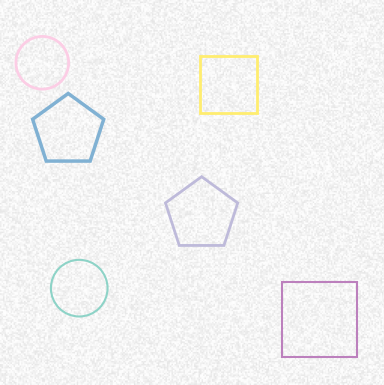[{"shape": "circle", "thickness": 1.5, "radius": 0.37, "center": [0.206, 0.252]}, {"shape": "pentagon", "thickness": 2, "radius": 0.49, "center": [0.524, 0.442]}, {"shape": "pentagon", "thickness": 2.5, "radius": 0.49, "center": [0.177, 0.66]}, {"shape": "circle", "thickness": 2, "radius": 0.34, "center": [0.11, 0.837]}, {"shape": "square", "thickness": 1.5, "radius": 0.49, "center": [0.83, 0.17]}, {"shape": "square", "thickness": 2, "radius": 0.37, "center": [0.593, 0.78]}]